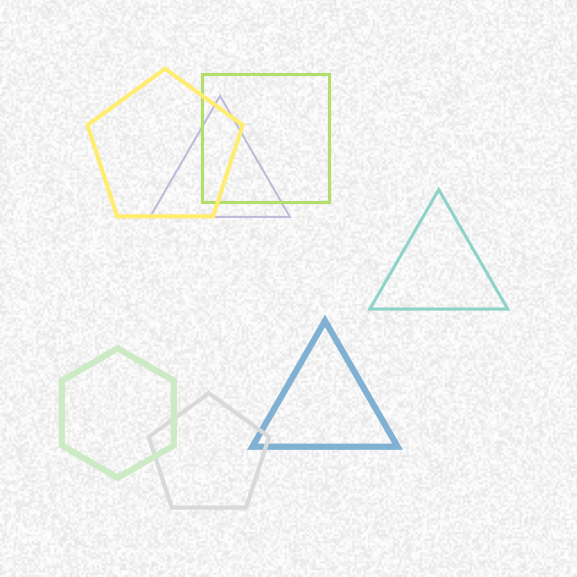[{"shape": "triangle", "thickness": 1.5, "radius": 0.69, "center": [0.76, 0.533]}, {"shape": "triangle", "thickness": 1, "radius": 0.7, "center": [0.381, 0.693]}, {"shape": "triangle", "thickness": 3, "radius": 0.73, "center": [0.563, 0.298]}, {"shape": "square", "thickness": 1.5, "radius": 0.55, "center": [0.46, 0.76]}, {"shape": "pentagon", "thickness": 2, "radius": 0.55, "center": [0.362, 0.209]}, {"shape": "hexagon", "thickness": 3, "radius": 0.56, "center": [0.204, 0.284]}, {"shape": "pentagon", "thickness": 2, "radius": 0.71, "center": [0.286, 0.739]}]